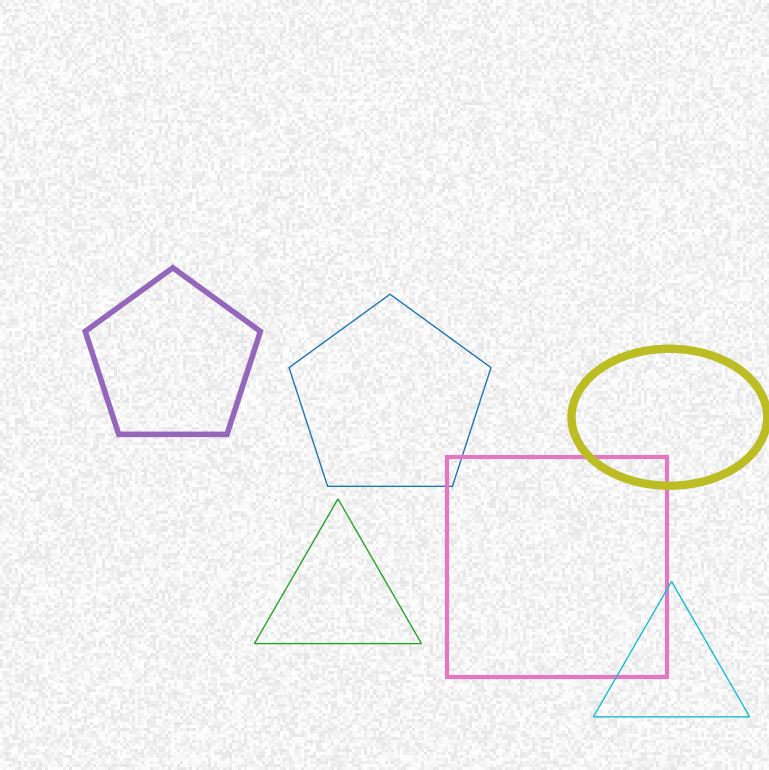[{"shape": "pentagon", "thickness": 0.5, "radius": 0.69, "center": [0.507, 0.48]}, {"shape": "triangle", "thickness": 0.5, "radius": 0.63, "center": [0.439, 0.227]}, {"shape": "pentagon", "thickness": 2, "radius": 0.6, "center": [0.224, 0.533]}, {"shape": "square", "thickness": 1.5, "radius": 0.72, "center": [0.723, 0.263]}, {"shape": "oval", "thickness": 3, "radius": 0.64, "center": [0.869, 0.458]}, {"shape": "triangle", "thickness": 0.5, "radius": 0.59, "center": [0.872, 0.128]}]